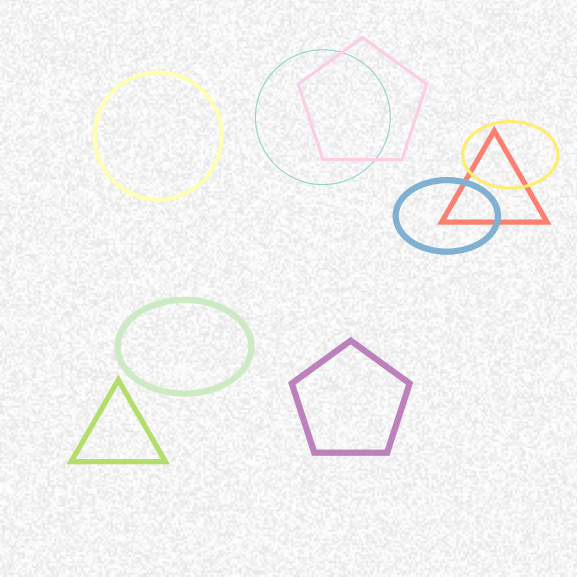[{"shape": "circle", "thickness": 0.5, "radius": 0.58, "center": [0.559, 0.796]}, {"shape": "circle", "thickness": 2, "radius": 0.55, "center": [0.274, 0.764]}, {"shape": "triangle", "thickness": 2.5, "radius": 0.53, "center": [0.856, 0.667]}, {"shape": "oval", "thickness": 3, "radius": 0.44, "center": [0.774, 0.625]}, {"shape": "triangle", "thickness": 2.5, "radius": 0.47, "center": [0.205, 0.247]}, {"shape": "pentagon", "thickness": 1.5, "radius": 0.58, "center": [0.628, 0.817]}, {"shape": "pentagon", "thickness": 3, "radius": 0.54, "center": [0.607, 0.302]}, {"shape": "oval", "thickness": 3, "radius": 0.58, "center": [0.32, 0.399]}, {"shape": "oval", "thickness": 1.5, "radius": 0.41, "center": [0.884, 0.731]}]